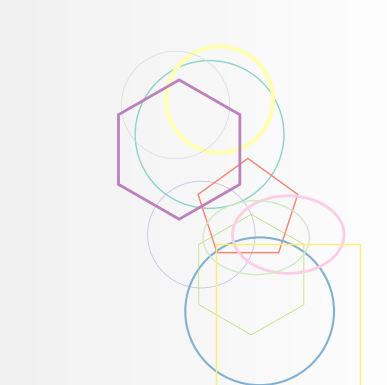[{"shape": "circle", "thickness": 1, "radius": 0.96, "center": [0.541, 0.651]}, {"shape": "circle", "thickness": 3, "radius": 0.69, "center": [0.567, 0.741]}, {"shape": "circle", "thickness": 0.5, "radius": 0.69, "center": [0.52, 0.391]}, {"shape": "pentagon", "thickness": 1, "radius": 0.68, "center": [0.64, 0.453]}, {"shape": "circle", "thickness": 1.5, "radius": 0.96, "center": [0.67, 0.192]}, {"shape": "hexagon", "thickness": 0.5, "radius": 0.78, "center": [0.649, 0.287]}, {"shape": "oval", "thickness": 2, "radius": 0.72, "center": [0.744, 0.391]}, {"shape": "circle", "thickness": 0.5, "radius": 0.7, "center": [0.453, 0.727]}, {"shape": "hexagon", "thickness": 2, "radius": 0.9, "center": [0.462, 0.612]}, {"shape": "oval", "thickness": 1, "radius": 0.69, "center": [0.661, 0.383]}, {"shape": "square", "thickness": 1, "radius": 0.93, "center": [0.743, 0.18]}]